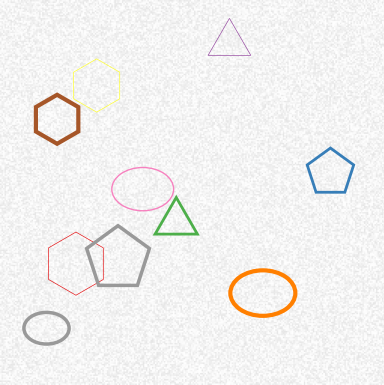[{"shape": "hexagon", "thickness": 0.5, "radius": 0.41, "center": [0.197, 0.315]}, {"shape": "pentagon", "thickness": 2, "radius": 0.32, "center": [0.858, 0.552]}, {"shape": "triangle", "thickness": 2, "radius": 0.32, "center": [0.458, 0.424]}, {"shape": "triangle", "thickness": 0.5, "radius": 0.32, "center": [0.596, 0.888]}, {"shape": "oval", "thickness": 3, "radius": 0.42, "center": [0.683, 0.239]}, {"shape": "hexagon", "thickness": 0.5, "radius": 0.35, "center": [0.251, 0.778]}, {"shape": "hexagon", "thickness": 3, "radius": 0.32, "center": [0.148, 0.69]}, {"shape": "oval", "thickness": 1, "radius": 0.4, "center": [0.371, 0.509]}, {"shape": "oval", "thickness": 2.5, "radius": 0.29, "center": [0.121, 0.147]}, {"shape": "pentagon", "thickness": 2.5, "radius": 0.43, "center": [0.307, 0.328]}]